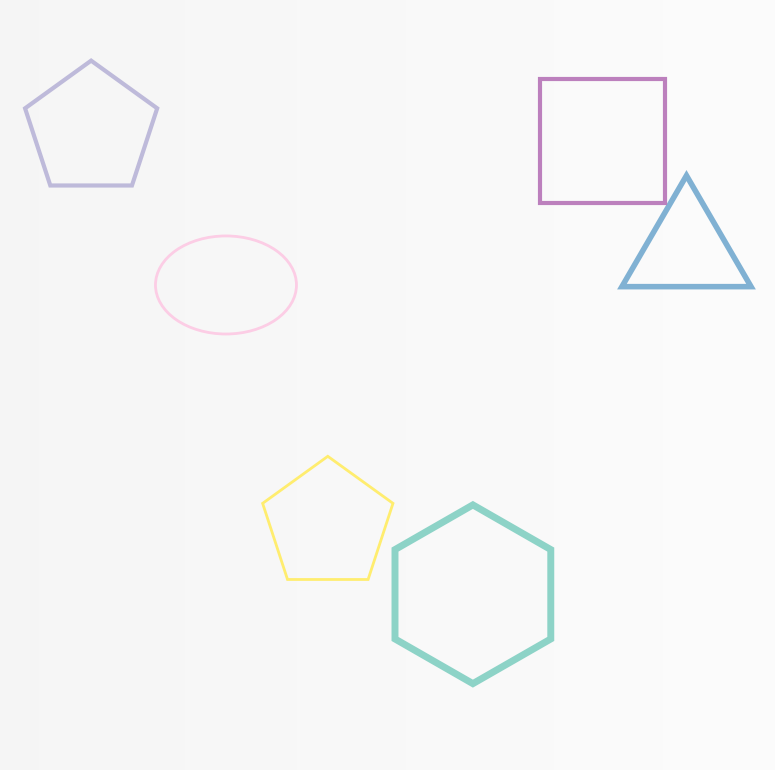[{"shape": "hexagon", "thickness": 2.5, "radius": 0.58, "center": [0.61, 0.228]}, {"shape": "pentagon", "thickness": 1.5, "radius": 0.45, "center": [0.118, 0.832]}, {"shape": "triangle", "thickness": 2, "radius": 0.48, "center": [0.886, 0.676]}, {"shape": "oval", "thickness": 1, "radius": 0.45, "center": [0.292, 0.63]}, {"shape": "square", "thickness": 1.5, "radius": 0.4, "center": [0.778, 0.817]}, {"shape": "pentagon", "thickness": 1, "radius": 0.44, "center": [0.423, 0.319]}]